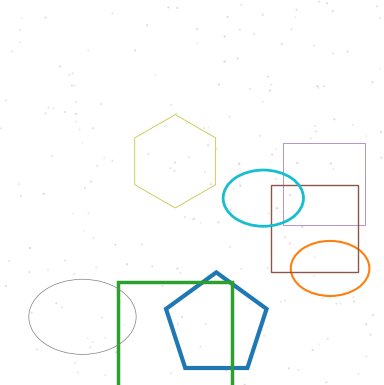[{"shape": "pentagon", "thickness": 3, "radius": 0.69, "center": [0.562, 0.155]}, {"shape": "oval", "thickness": 1.5, "radius": 0.51, "center": [0.857, 0.303]}, {"shape": "square", "thickness": 2.5, "radius": 0.74, "center": [0.455, 0.119]}, {"shape": "square", "thickness": 0.5, "radius": 0.54, "center": [0.842, 0.522]}, {"shape": "square", "thickness": 1, "radius": 0.57, "center": [0.816, 0.407]}, {"shape": "oval", "thickness": 0.5, "radius": 0.7, "center": [0.214, 0.177]}, {"shape": "hexagon", "thickness": 0.5, "radius": 0.61, "center": [0.455, 0.581]}, {"shape": "oval", "thickness": 2, "radius": 0.52, "center": [0.684, 0.485]}]